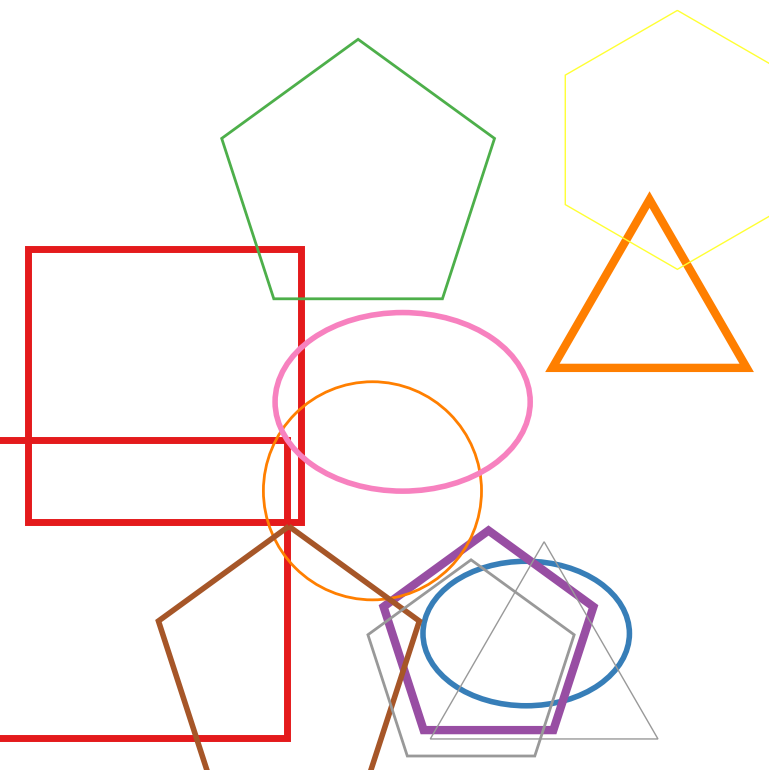[{"shape": "square", "thickness": 2.5, "radius": 0.97, "center": [0.179, 0.235]}, {"shape": "square", "thickness": 2.5, "radius": 0.89, "center": [0.214, 0.499]}, {"shape": "oval", "thickness": 2, "radius": 0.67, "center": [0.683, 0.177]}, {"shape": "pentagon", "thickness": 1, "radius": 0.93, "center": [0.465, 0.763]}, {"shape": "pentagon", "thickness": 3, "radius": 0.72, "center": [0.634, 0.168]}, {"shape": "triangle", "thickness": 3, "radius": 0.73, "center": [0.844, 0.595]}, {"shape": "circle", "thickness": 1, "radius": 0.71, "center": [0.484, 0.363]}, {"shape": "hexagon", "thickness": 0.5, "radius": 0.84, "center": [0.88, 0.818]}, {"shape": "pentagon", "thickness": 2, "radius": 0.89, "center": [0.375, 0.138]}, {"shape": "oval", "thickness": 2, "radius": 0.83, "center": [0.523, 0.478]}, {"shape": "pentagon", "thickness": 1, "radius": 0.7, "center": [0.612, 0.132]}, {"shape": "triangle", "thickness": 0.5, "radius": 0.85, "center": [0.707, 0.126]}]